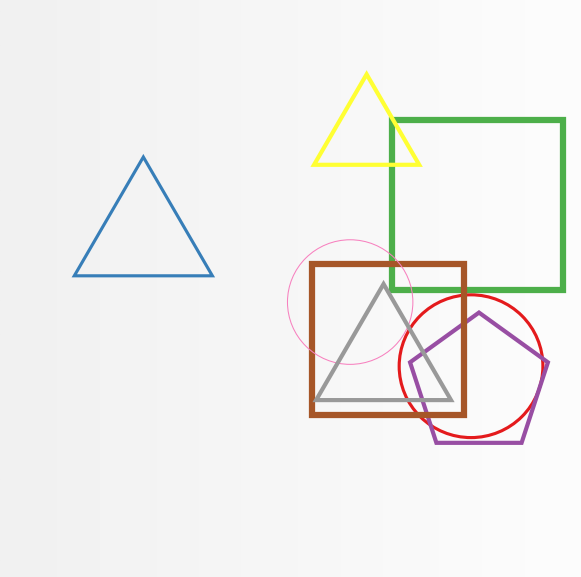[{"shape": "circle", "thickness": 1.5, "radius": 0.62, "center": [0.81, 0.365]}, {"shape": "triangle", "thickness": 1.5, "radius": 0.69, "center": [0.247, 0.59]}, {"shape": "square", "thickness": 3, "radius": 0.73, "center": [0.822, 0.644]}, {"shape": "pentagon", "thickness": 2, "radius": 0.62, "center": [0.824, 0.333]}, {"shape": "triangle", "thickness": 2, "radius": 0.52, "center": [0.631, 0.766]}, {"shape": "square", "thickness": 3, "radius": 0.65, "center": [0.668, 0.412]}, {"shape": "circle", "thickness": 0.5, "radius": 0.54, "center": [0.602, 0.476]}, {"shape": "triangle", "thickness": 2, "radius": 0.67, "center": [0.66, 0.373]}]